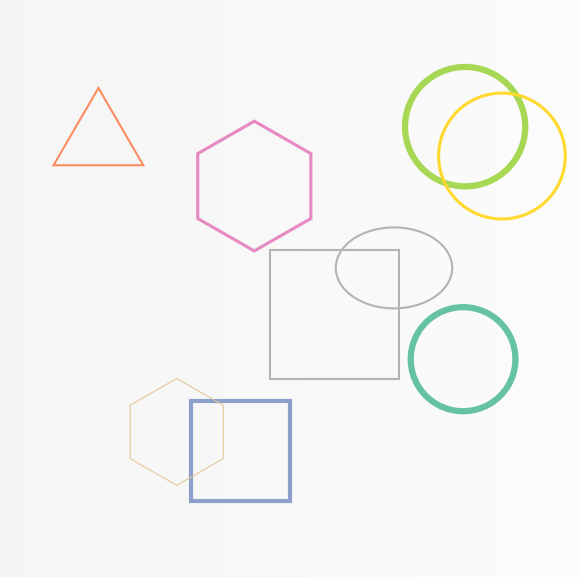[{"shape": "circle", "thickness": 3, "radius": 0.45, "center": [0.797, 0.377]}, {"shape": "triangle", "thickness": 1, "radius": 0.45, "center": [0.169, 0.758]}, {"shape": "square", "thickness": 2, "radius": 0.43, "center": [0.414, 0.218]}, {"shape": "hexagon", "thickness": 1.5, "radius": 0.56, "center": [0.437, 0.677]}, {"shape": "circle", "thickness": 3, "radius": 0.52, "center": [0.8, 0.78]}, {"shape": "circle", "thickness": 1.5, "radius": 0.54, "center": [0.864, 0.729]}, {"shape": "hexagon", "thickness": 0.5, "radius": 0.46, "center": [0.304, 0.251]}, {"shape": "square", "thickness": 1, "radius": 0.56, "center": [0.575, 0.455]}, {"shape": "oval", "thickness": 1, "radius": 0.5, "center": [0.678, 0.535]}]